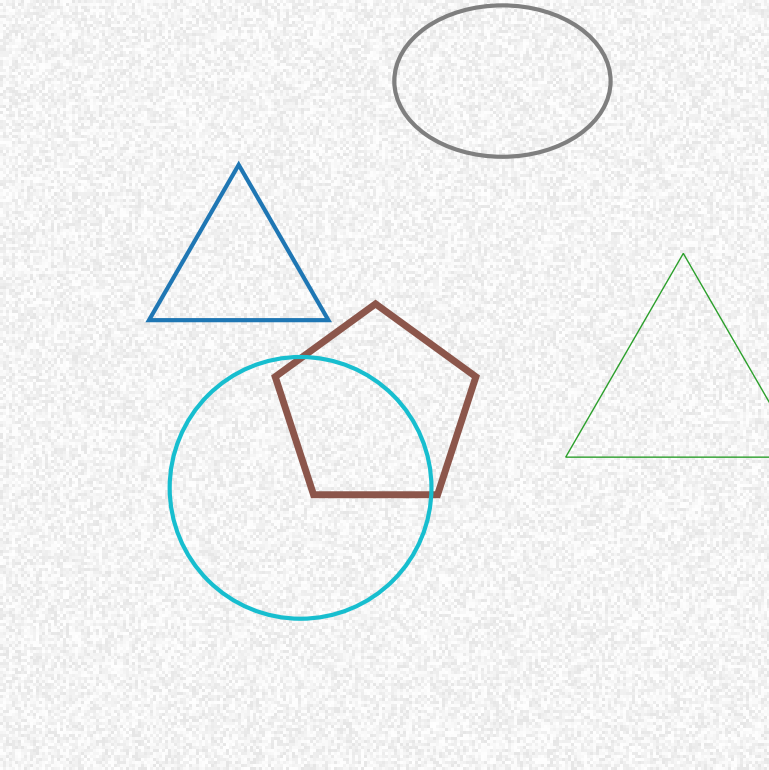[{"shape": "triangle", "thickness": 1.5, "radius": 0.67, "center": [0.31, 0.651]}, {"shape": "triangle", "thickness": 0.5, "radius": 0.88, "center": [0.887, 0.495]}, {"shape": "pentagon", "thickness": 2.5, "radius": 0.69, "center": [0.488, 0.468]}, {"shape": "oval", "thickness": 1.5, "radius": 0.7, "center": [0.653, 0.895]}, {"shape": "circle", "thickness": 1.5, "radius": 0.85, "center": [0.39, 0.366]}]